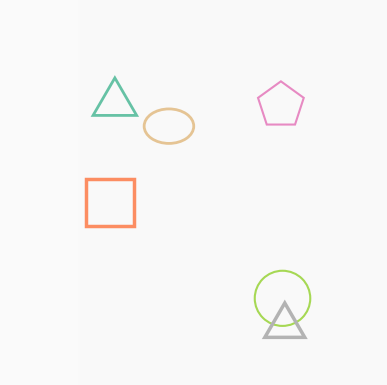[{"shape": "triangle", "thickness": 2, "radius": 0.32, "center": [0.296, 0.733]}, {"shape": "square", "thickness": 2.5, "radius": 0.3, "center": [0.284, 0.474]}, {"shape": "pentagon", "thickness": 1.5, "radius": 0.31, "center": [0.725, 0.727]}, {"shape": "circle", "thickness": 1.5, "radius": 0.36, "center": [0.729, 0.225]}, {"shape": "oval", "thickness": 2, "radius": 0.32, "center": [0.436, 0.672]}, {"shape": "triangle", "thickness": 2.5, "radius": 0.3, "center": [0.735, 0.153]}]